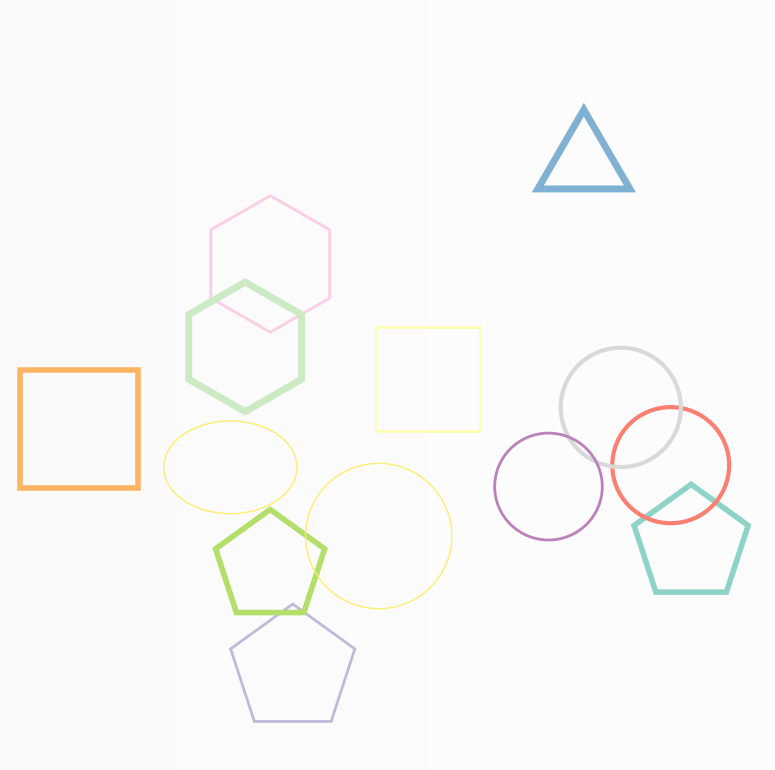[{"shape": "pentagon", "thickness": 2, "radius": 0.39, "center": [0.892, 0.294]}, {"shape": "square", "thickness": 1, "radius": 0.34, "center": [0.553, 0.508]}, {"shape": "pentagon", "thickness": 1, "radius": 0.42, "center": [0.378, 0.131]}, {"shape": "circle", "thickness": 1.5, "radius": 0.38, "center": [0.865, 0.396]}, {"shape": "triangle", "thickness": 2.5, "radius": 0.34, "center": [0.753, 0.789]}, {"shape": "square", "thickness": 2, "radius": 0.38, "center": [0.101, 0.443]}, {"shape": "pentagon", "thickness": 2, "radius": 0.37, "center": [0.349, 0.264]}, {"shape": "hexagon", "thickness": 1, "radius": 0.44, "center": [0.349, 0.657]}, {"shape": "circle", "thickness": 1.5, "radius": 0.39, "center": [0.801, 0.471]}, {"shape": "circle", "thickness": 1, "radius": 0.35, "center": [0.708, 0.368]}, {"shape": "hexagon", "thickness": 2.5, "radius": 0.42, "center": [0.316, 0.549]}, {"shape": "oval", "thickness": 0.5, "radius": 0.43, "center": [0.297, 0.393]}, {"shape": "circle", "thickness": 0.5, "radius": 0.47, "center": [0.489, 0.304]}]